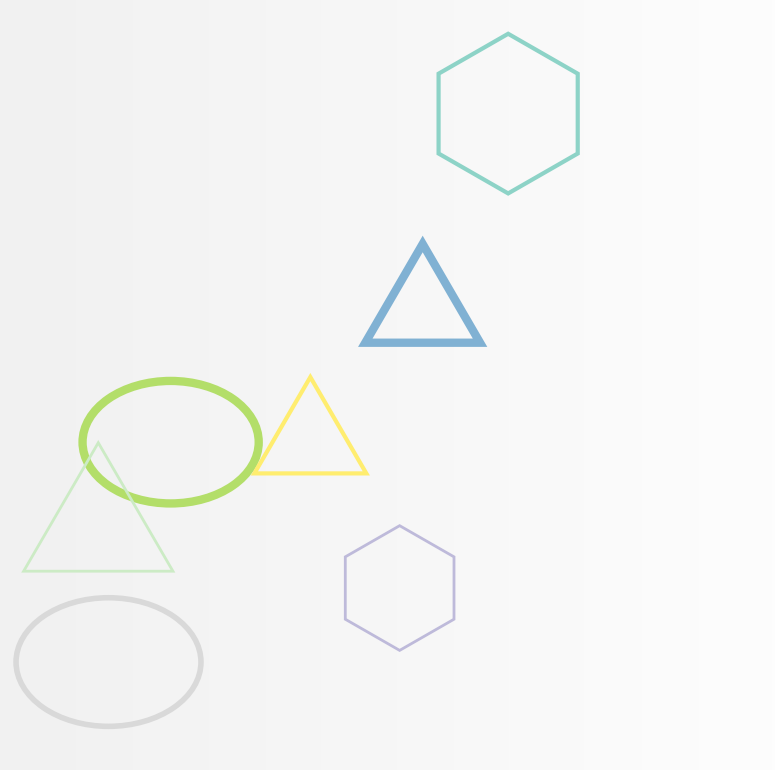[{"shape": "hexagon", "thickness": 1.5, "radius": 0.52, "center": [0.656, 0.852]}, {"shape": "hexagon", "thickness": 1, "radius": 0.4, "center": [0.516, 0.236]}, {"shape": "triangle", "thickness": 3, "radius": 0.43, "center": [0.545, 0.598]}, {"shape": "oval", "thickness": 3, "radius": 0.57, "center": [0.22, 0.426]}, {"shape": "oval", "thickness": 2, "radius": 0.6, "center": [0.14, 0.14]}, {"shape": "triangle", "thickness": 1, "radius": 0.56, "center": [0.127, 0.314]}, {"shape": "triangle", "thickness": 1.5, "radius": 0.42, "center": [0.4, 0.427]}]